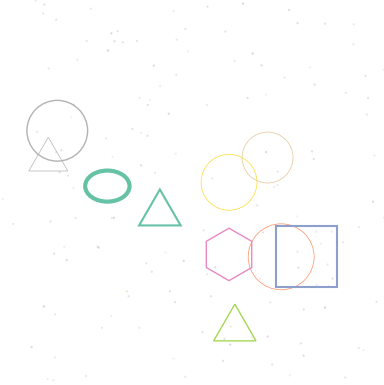[{"shape": "triangle", "thickness": 1.5, "radius": 0.31, "center": [0.415, 0.446]}, {"shape": "oval", "thickness": 3, "radius": 0.29, "center": [0.279, 0.517]}, {"shape": "circle", "thickness": 0.5, "radius": 0.43, "center": [0.73, 0.333]}, {"shape": "square", "thickness": 1.5, "radius": 0.4, "center": [0.796, 0.334]}, {"shape": "hexagon", "thickness": 1, "radius": 0.34, "center": [0.595, 0.339]}, {"shape": "triangle", "thickness": 1, "radius": 0.32, "center": [0.61, 0.146]}, {"shape": "circle", "thickness": 0.5, "radius": 0.36, "center": [0.595, 0.527]}, {"shape": "circle", "thickness": 0.5, "radius": 0.33, "center": [0.695, 0.591]}, {"shape": "triangle", "thickness": 0.5, "radius": 0.29, "center": [0.125, 0.585]}, {"shape": "circle", "thickness": 1, "radius": 0.39, "center": [0.149, 0.66]}]